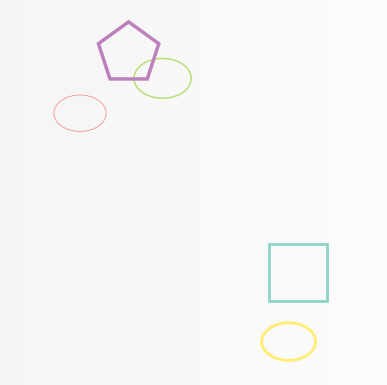[{"shape": "square", "thickness": 2, "radius": 0.37, "center": [0.769, 0.292]}, {"shape": "oval", "thickness": 0.5, "radius": 0.34, "center": [0.207, 0.706]}, {"shape": "oval", "thickness": 1, "radius": 0.37, "center": [0.42, 0.797]}, {"shape": "pentagon", "thickness": 2.5, "radius": 0.41, "center": [0.332, 0.861]}, {"shape": "oval", "thickness": 2, "radius": 0.35, "center": [0.745, 0.113]}]